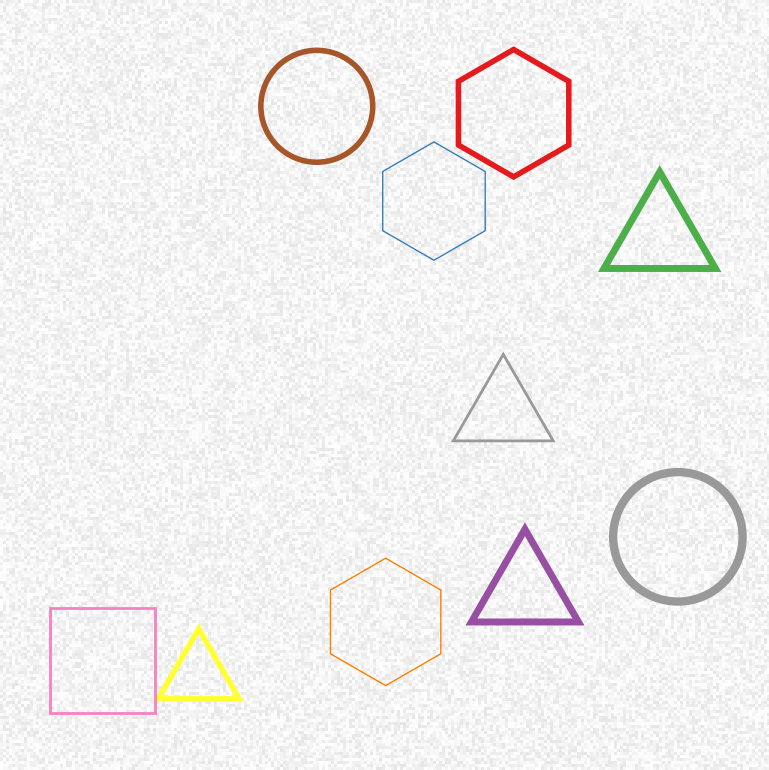[{"shape": "hexagon", "thickness": 2, "radius": 0.41, "center": [0.667, 0.853]}, {"shape": "hexagon", "thickness": 0.5, "radius": 0.38, "center": [0.564, 0.739]}, {"shape": "triangle", "thickness": 2.5, "radius": 0.42, "center": [0.857, 0.693]}, {"shape": "triangle", "thickness": 2.5, "radius": 0.4, "center": [0.682, 0.232]}, {"shape": "hexagon", "thickness": 0.5, "radius": 0.41, "center": [0.501, 0.192]}, {"shape": "triangle", "thickness": 2, "radius": 0.3, "center": [0.258, 0.123]}, {"shape": "circle", "thickness": 2, "radius": 0.36, "center": [0.411, 0.862]}, {"shape": "square", "thickness": 1, "radius": 0.34, "center": [0.133, 0.142]}, {"shape": "triangle", "thickness": 1, "radius": 0.37, "center": [0.654, 0.465]}, {"shape": "circle", "thickness": 3, "radius": 0.42, "center": [0.88, 0.303]}]